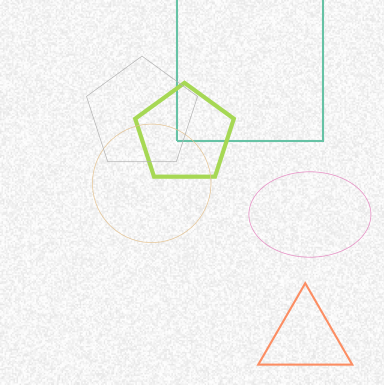[{"shape": "square", "thickness": 1.5, "radius": 0.95, "center": [0.65, 0.825]}, {"shape": "triangle", "thickness": 1.5, "radius": 0.7, "center": [0.793, 0.123]}, {"shape": "oval", "thickness": 0.5, "radius": 0.79, "center": [0.805, 0.443]}, {"shape": "pentagon", "thickness": 3, "radius": 0.67, "center": [0.479, 0.65]}, {"shape": "circle", "thickness": 0.5, "radius": 0.77, "center": [0.394, 0.524]}, {"shape": "pentagon", "thickness": 0.5, "radius": 0.76, "center": [0.369, 0.703]}]